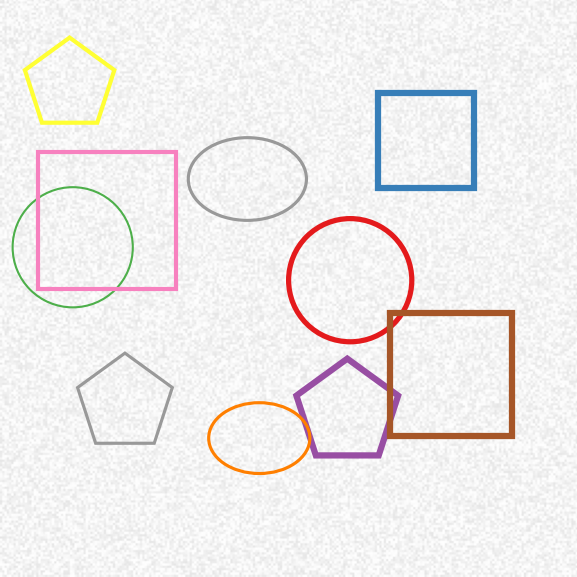[{"shape": "circle", "thickness": 2.5, "radius": 0.53, "center": [0.606, 0.514]}, {"shape": "square", "thickness": 3, "radius": 0.41, "center": [0.738, 0.756]}, {"shape": "circle", "thickness": 1, "radius": 0.52, "center": [0.126, 0.571]}, {"shape": "pentagon", "thickness": 3, "radius": 0.46, "center": [0.601, 0.285]}, {"shape": "oval", "thickness": 1.5, "radius": 0.44, "center": [0.449, 0.241]}, {"shape": "pentagon", "thickness": 2, "radius": 0.41, "center": [0.121, 0.853]}, {"shape": "square", "thickness": 3, "radius": 0.53, "center": [0.78, 0.351]}, {"shape": "square", "thickness": 2, "radius": 0.59, "center": [0.185, 0.618]}, {"shape": "pentagon", "thickness": 1.5, "radius": 0.43, "center": [0.216, 0.301]}, {"shape": "oval", "thickness": 1.5, "radius": 0.51, "center": [0.428, 0.689]}]